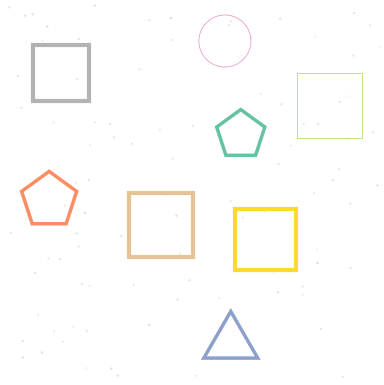[{"shape": "pentagon", "thickness": 2.5, "radius": 0.33, "center": [0.625, 0.65]}, {"shape": "pentagon", "thickness": 2.5, "radius": 0.38, "center": [0.128, 0.48]}, {"shape": "triangle", "thickness": 2.5, "radius": 0.4, "center": [0.599, 0.11]}, {"shape": "circle", "thickness": 0.5, "radius": 0.34, "center": [0.584, 0.893]}, {"shape": "square", "thickness": 0.5, "radius": 0.42, "center": [0.857, 0.726]}, {"shape": "square", "thickness": 3, "radius": 0.39, "center": [0.689, 0.378]}, {"shape": "square", "thickness": 3, "radius": 0.41, "center": [0.419, 0.416]}, {"shape": "square", "thickness": 3, "radius": 0.36, "center": [0.159, 0.81]}]